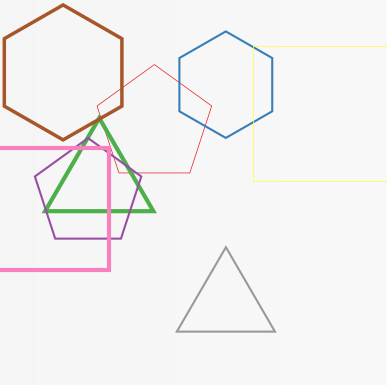[{"shape": "pentagon", "thickness": 0.5, "radius": 0.78, "center": [0.398, 0.677]}, {"shape": "hexagon", "thickness": 1.5, "radius": 0.69, "center": [0.583, 0.78]}, {"shape": "triangle", "thickness": 3, "radius": 0.81, "center": [0.256, 0.532]}, {"shape": "pentagon", "thickness": 1.5, "radius": 0.72, "center": [0.227, 0.497]}, {"shape": "square", "thickness": 0.5, "radius": 0.88, "center": [0.829, 0.704]}, {"shape": "hexagon", "thickness": 2.5, "radius": 0.88, "center": [0.163, 0.812]}, {"shape": "square", "thickness": 3, "radius": 0.8, "center": [0.121, 0.457]}, {"shape": "triangle", "thickness": 1.5, "radius": 0.73, "center": [0.583, 0.212]}]